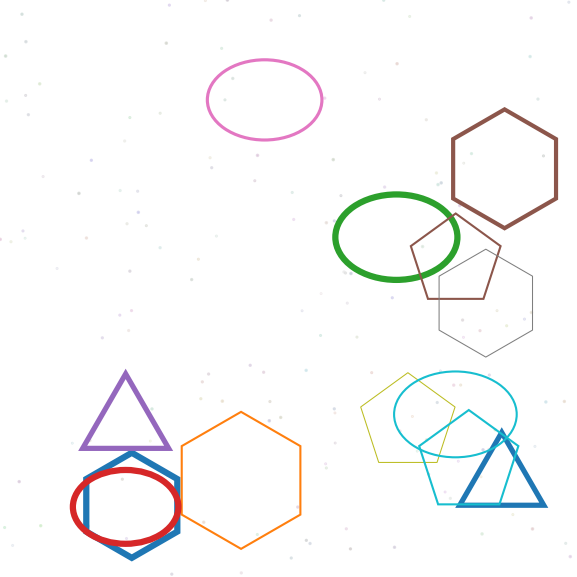[{"shape": "hexagon", "thickness": 3, "radius": 0.46, "center": [0.228, 0.124]}, {"shape": "triangle", "thickness": 2.5, "radius": 0.42, "center": [0.869, 0.166]}, {"shape": "hexagon", "thickness": 1, "radius": 0.59, "center": [0.417, 0.167]}, {"shape": "oval", "thickness": 3, "radius": 0.53, "center": [0.686, 0.588]}, {"shape": "oval", "thickness": 3, "radius": 0.46, "center": [0.218, 0.121]}, {"shape": "triangle", "thickness": 2.5, "radius": 0.43, "center": [0.218, 0.266]}, {"shape": "pentagon", "thickness": 1, "radius": 0.41, "center": [0.789, 0.548]}, {"shape": "hexagon", "thickness": 2, "radius": 0.51, "center": [0.874, 0.707]}, {"shape": "oval", "thickness": 1.5, "radius": 0.5, "center": [0.458, 0.826]}, {"shape": "hexagon", "thickness": 0.5, "radius": 0.47, "center": [0.841, 0.474]}, {"shape": "pentagon", "thickness": 0.5, "radius": 0.43, "center": [0.706, 0.268]}, {"shape": "oval", "thickness": 1, "radius": 0.53, "center": [0.789, 0.282]}, {"shape": "pentagon", "thickness": 1, "radius": 0.45, "center": [0.812, 0.199]}]